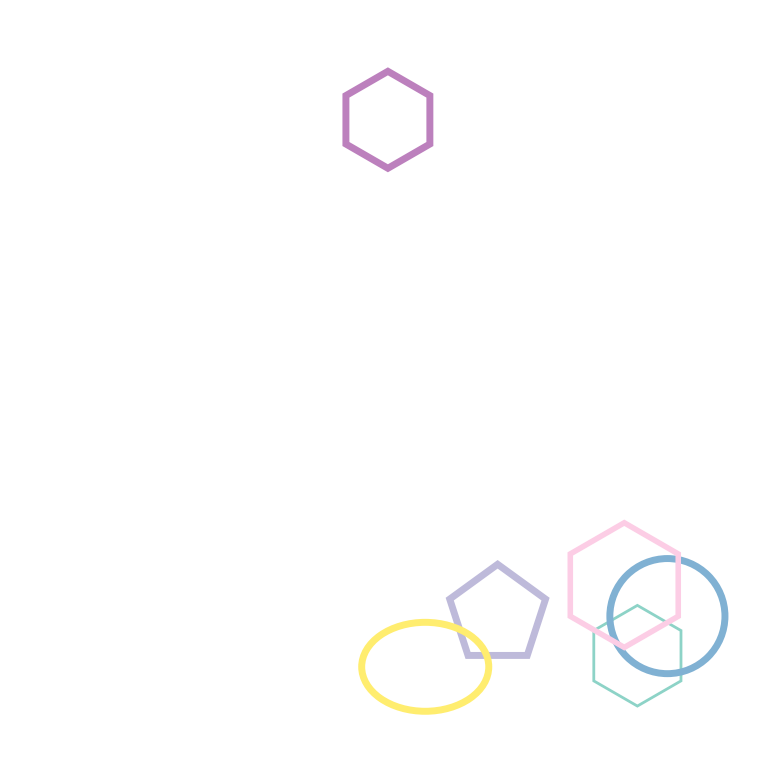[{"shape": "hexagon", "thickness": 1, "radius": 0.33, "center": [0.828, 0.148]}, {"shape": "pentagon", "thickness": 2.5, "radius": 0.33, "center": [0.646, 0.202]}, {"shape": "circle", "thickness": 2.5, "radius": 0.37, "center": [0.867, 0.2]}, {"shape": "hexagon", "thickness": 2, "radius": 0.4, "center": [0.811, 0.24]}, {"shape": "hexagon", "thickness": 2.5, "radius": 0.31, "center": [0.504, 0.844]}, {"shape": "oval", "thickness": 2.5, "radius": 0.41, "center": [0.552, 0.134]}]